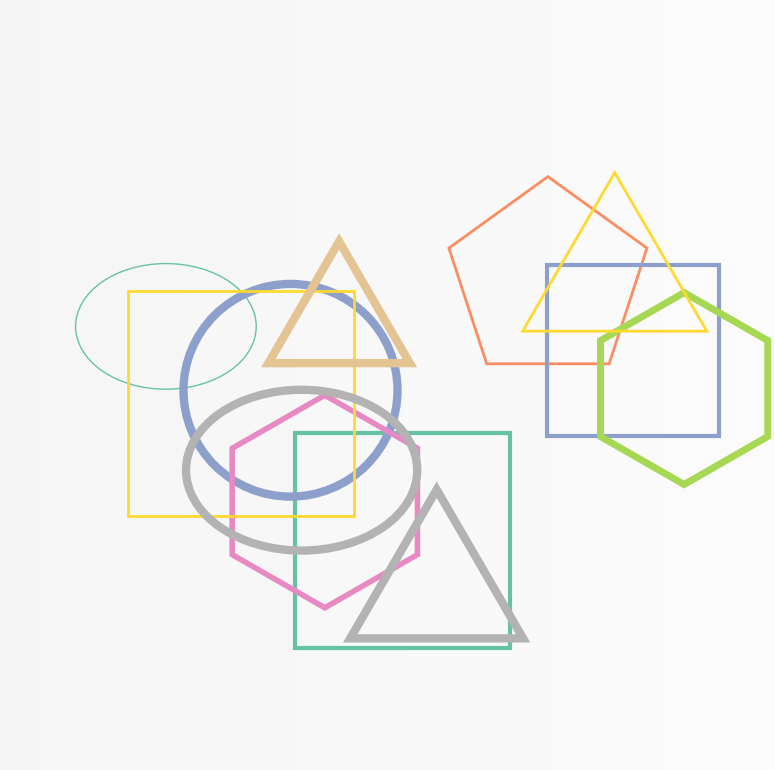[{"shape": "square", "thickness": 1.5, "radius": 0.7, "center": [0.519, 0.298]}, {"shape": "oval", "thickness": 0.5, "radius": 0.58, "center": [0.214, 0.576]}, {"shape": "pentagon", "thickness": 1, "radius": 0.67, "center": [0.707, 0.636]}, {"shape": "square", "thickness": 1.5, "radius": 0.55, "center": [0.817, 0.545]}, {"shape": "circle", "thickness": 3, "radius": 0.69, "center": [0.375, 0.493]}, {"shape": "hexagon", "thickness": 2, "radius": 0.69, "center": [0.419, 0.349]}, {"shape": "hexagon", "thickness": 2.5, "radius": 0.62, "center": [0.883, 0.495]}, {"shape": "triangle", "thickness": 1, "radius": 0.69, "center": [0.793, 0.639]}, {"shape": "square", "thickness": 1, "radius": 0.73, "center": [0.311, 0.476]}, {"shape": "triangle", "thickness": 3, "radius": 0.53, "center": [0.438, 0.581]}, {"shape": "triangle", "thickness": 3, "radius": 0.64, "center": [0.563, 0.235]}, {"shape": "oval", "thickness": 3, "radius": 0.75, "center": [0.389, 0.389]}]